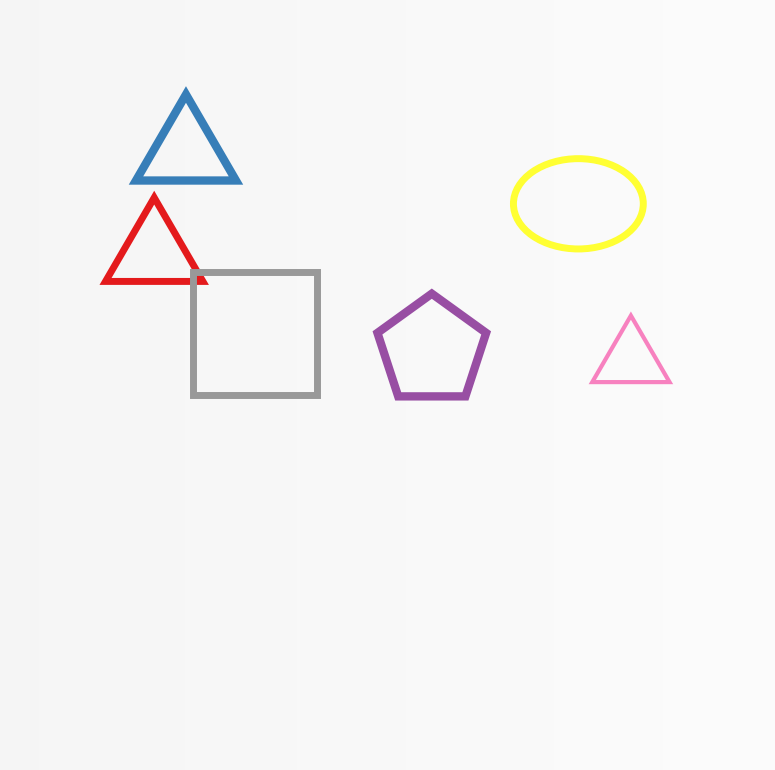[{"shape": "triangle", "thickness": 2.5, "radius": 0.36, "center": [0.199, 0.671]}, {"shape": "triangle", "thickness": 3, "radius": 0.37, "center": [0.24, 0.803]}, {"shape": "pentagon", "thickness": 3, "radius": 0.37, "center": [0.557, 0.545]}, {"shape": "oval", "thickness": 2.5, "radius": 0.42, "center": [0.746, 0.735]}, {"shape": "triangle", "thickness": 1.5, "radius": 0.29, "center": [0.814, 0.533]}, {"shape": "square", "thickness": 2.5, "radius": 0.4, "center": [0.329, 0.567]}]